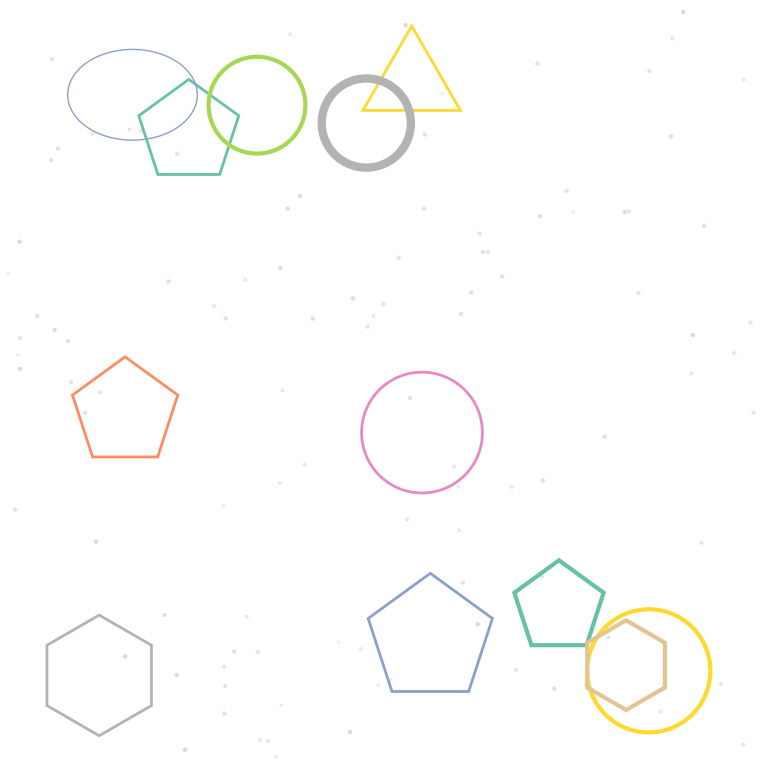[{"shape": "pentagon", "thickness": 1, "radius": 0.34, "center": [0.245, 0.829]}, {"shape": "pentagon", "thickness": 1.5, "radius": 0.3, "center": [0.726, 0.211]}, {"shape": "pentagon", "thickness": 1, "radius": 0.36, "center": [0.163, 0.465]}, {"shape": "oval", "thickness": 0.5, "radius": 0.42, "center": [0.172, 0.877]}, {"shape": "pentagon", "thickness": 1, "radius": 0.42, "center": [0.559, 0.171]}, {"shape": "circle", "thickness": 1, "radius": 0.39, "center": [0.548, 0.438]}, {"shape": "circle", "thickness": 1.5, "radius": 0.31, "center": [0.334, 0.863]}, {"shape": "triangle", "thickness": 1, "radius": 0.37, "center": [0.535, 0.893]}, {"shape": "circle", "thickness": 1.5, "radius": 0.4, "center": [0.843, 0.129]}, {"shape": "hexagon", "thickness": 1.5, "radius": 0.29, "center": [0.813, 0.136]}, {"shape": "circle", "thickness": 3, "radius": 0.29, "center": [0.476, 0.84]}, {"shape": "hexagon", "thickness": 1, "radius": 0.39, "center": [0.129, 0.123]}]